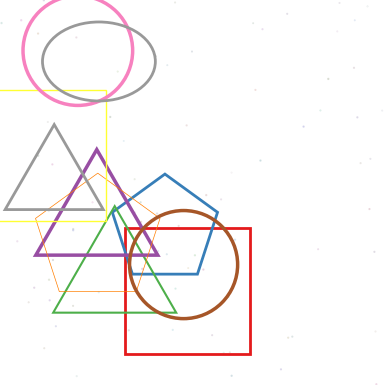[{"shape": "square", "thickness": 2, "radius": 0.82, "center": [0.487, 0.244]}, {"shape": "pentagon", "thickness": 2, "radius": 0.72, "center": [0.428, 0.404]}, {"shape": "triangle", "thickness": 1.5, "radius": 0.92, "center": [0.298, 0.28]}, {"shape": "triangle", "thickness": 2.5, "radius": 0.91, "center": [0.251, 0.429]}, {"shape": "pentagon", "thickness": 0.5, "radius": 0.85, "center": [0.254, 0.38]}, {"shape": "square", "thickness": 1, "radius": 0.85, "center": [0.107, 0.596]}, {"shape": "circle", "thickness": 2.5, "radius": 0.7, "center": [0.477, 0.313]}, {"shape": "circle", "thickness": 2.5, "radius": 0.71, "center": [0.202, 0.869]}, {"shape": "triangle", "thickness": 2, "radius": 0.74, "center": [0.141, 0.529]}, {"shape": "oval", "thickness": 2, "radius": 0.73, "center": [0.257, 0.84]}]